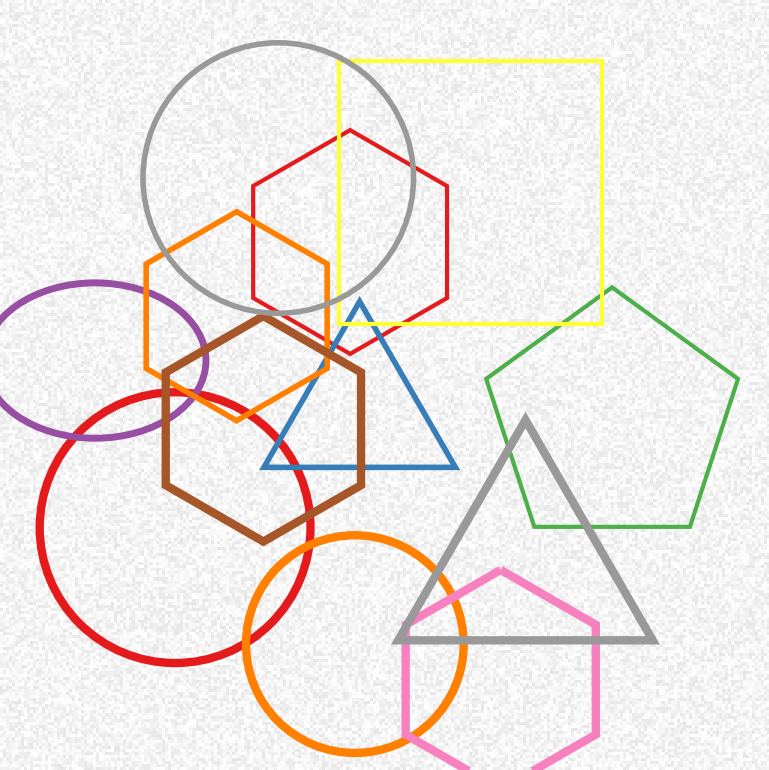[{"shape": "hexagon", "thickness": 1.5, "radius": 0.73, "center": [0.455, 0.686]}, {"shape": "circle", "thickness": 3, "radius": 0.88, "center": [0.227, 0.315]}, {"shape": "triangle", "thickness": 2, "radius": 0.72, "center": [0.467, 0.465]}, {"shape": "pentagon", "thickness": 1.5, "radius": 0.86, "center": [0.795, 0.455]}, {"shape": "oval", "thickness": 2.5, "radius": 0.72, "center": [0.123, 0.532]}, {"shape": "circle", "thickness": 3, "radius": 0.71, "center": [0.461, 0.164]}, {"shape": "hexagon", "thickness": 2, "radius": 0.68, "center": [0.307, 0.589]}, {"shape": "square", "thickness": 1.5, "radius": 0.85, "center": [0.611, 0.75]}, {"shape": "hexagon", "thickness": 3, "radius": 0.73, "center": [0.342, 0.443]}, {"shape": "hexagon", "thickness": 3, "radius": 0.71, "center": [0.65, 0.117]}, {"shape": "circle", "thickness": 2, "radius": 0.88, "center": [0.361, 0.769]}, {"shape": "triangle", "thickness": 3, "radius": 0.95, "center": [0.682, 0.264]}]